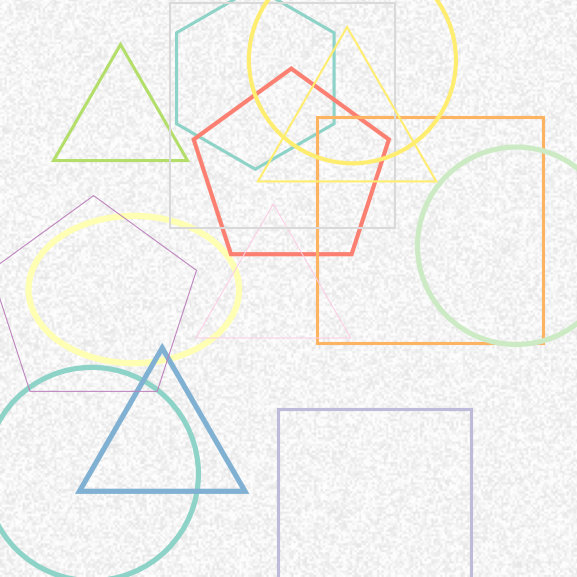[{"shape": "circle", "thickness": 2.5, "radius": 0.92, "center": [0.159, 0.178]}, {"shape": "hexagon", "thickness": 1.5, "radius": 0.79, "center": [0.442, 0.864]}, {"shape": "oval", "thickness": 3, "radius": 0.91, "center": [0.232, 0.498]}, {"shape": "square", "thickness": 1.5, "radius": 0.84, "center": [0.649, 0.124]}, {"shape": "pentagon", "thickness": 2, "radius": 0.89, "center": [0.504, 0.703]}, {"shape": "triangle", "thickness": 2.5, "radius": 0.83, "center": [0.281, 0.231]}, {"shape": "square", "thickness": 1.5, "radius": 0.98, "center": [0.744, 0.601]}, {"shape": "triangle", "thickness": 1.5, "radius": 0.67, "center": [0.209, 0.788]}, {"shape": "triangle", "thickness": 0.5, "radius": 0.77, "center": [0.473, 0.491]}, {"shape": "square", "thickness": 1, "radius": 0.97, "center": [0.489, 0.799]}, {"shape": "pentagon", "thickness": 0.5, "radius": 0.94, "center": [0.162, 0.473]}, {"shape": "circle", "thickness": 2.5, "radius": 0.85, "center": [0.894, 0.573]}, {"shape": "circle", "thickness": 2, "radius": 0.9, "center": [0.61, 0.896]}, {"shape": "triangle", "thickness": 1, "radius": 0.89, "center": [0.601, 0.774]}]